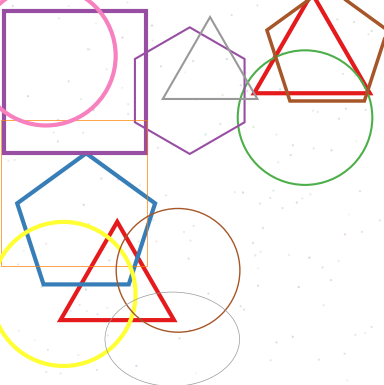[{"shape": "triangle", "thickness": 3, "radius": 0.85, "center": [0.304, 0.254]}, {"shape": "triangle", "thickness": 3, "radius": 0.87, "center": [0.81, 0.845]}, {"shape": "pentagon", "thickness": 3, "radius": 0.94, "center": [0.224, 0.414]}, {"shape": "circle", "thickness": 1.5, "radius": 0.87, "center": [0.792, 0.695]}, {"shape": "square", "thickness": 3, "radius": 0.92, "center": [0.194, 0.787]}, {"shape": "hexagon", "thickness": 1.5, "radius": 0.82, "center": [0.493, 0.765]}, {"shape": "square", "thickness": 0.5, "radius": 0.95, "center": [0.191, 0.499]}, {"shape": "circle", "thickness": 3, "radius": 0.94, "center": [0.165, 0.236]}, {"shape": "pentagon", "thickness": 2.5, "radius": 0.82, "center": [0.85, 0.871]}, {"shape": "circle", "thickness": 1, "radius": 0.8, "center": [0.462, 0.298]}, {"shape": "circle", "thickness": 3, "radius": 0.9, "center": [0.119, 0.855]}, {"shape": "triangle", "thickness": 1.5, "radius": 0.71, "center": [0.546, 0.814]}, {"shape": "oval", "thickness": 0.5, "radius": 0.87, "center": [0.447, 0.119]}]